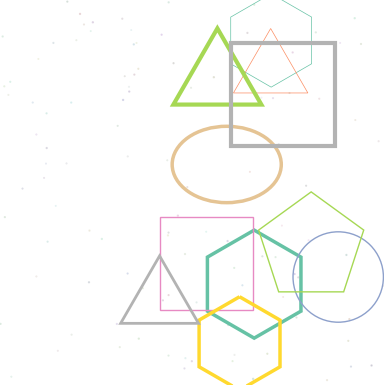[{"shape": "hexagon", "thickness": 0.5, "radius": 0.61, "center": [0.704, 0.895]}, {"shape": "hexagon", "thickness": 2.5, "radius": 0.7, "center": [0.66, 0.262]}, {"shape": "triangle", "thickness": 0.5, "radius": 0.56, "center": [0.703, 0.814]}, {"shape": "circle", "thickness": 1, "radius": 0.59, "center": [0.878, 0.28]}, {"shape": "square", "thickness": 1, "radius": 0.6, "center": [0.537, 0.316]}, {"shape": "triangle", "thickness": 3, "radius": 0.66, "center": [0.565, 0.794]}, {"shape": "pentagon", "thickness": 1, "radius": 0.72, "center": [0.808, 0.358]}, {"shape": "hexagon", "thickness": 2.5, "radius": 0.61, "center": [0.622, 0.108]}, {"shape": "oval", "thickness": 2.5, "radius": 0.71, "center": [0.589, 0.573]}, {"shape": "square", "thickness": 3, "radius": 0.67, "center": [0.736, 0.754]}, {"shape": "triangle", "thickness": 2, "radius": 0.58, "center": [0.414, 0.219]}]